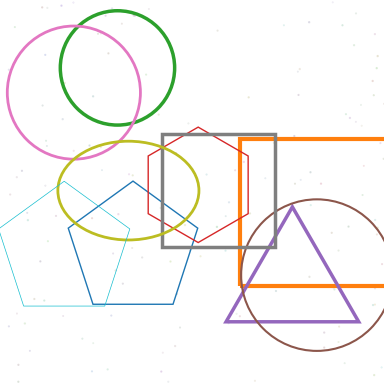[{"shape": "pentagon", "thickness": 1, "radius": 0.88, "center": [0.345, 0.353]}, {"shape": "square", "thickness": 3, "radius": 0.96, "center": [0.816, 0.448]}, {"shape": "circle", "thickness": 2.5, "radius": 0.74, "center": [0.305, 0.824]}, {"shape": "hexagon", "thickness": 1, "radius": 0.75, "center": [0.515, 0.52]}, {"shape": "triangle", "thickness": 2.5, "radius": 0.99, "center": [0.759, 0.264]}, {"shape": "circle", "thickness": 1.5, "radius": 0.98, "center": [0.823, 0.285]}, {"shape": "circle", "thickness": 2, "radius": 0.86, "center": [0.192, 0.759]}, {"shape": "square", "thickness": 2.5, "radius": 0.73, "center": [0.567, 0.505]}, {"shape": "oval", "thickness": 2, "radius": 0.92, "center": [0.333, 0.505]}, {"shape": "pentagon", "thickness": 0.5, "radius": 0.9, "center": [0.167, 0.35]}]